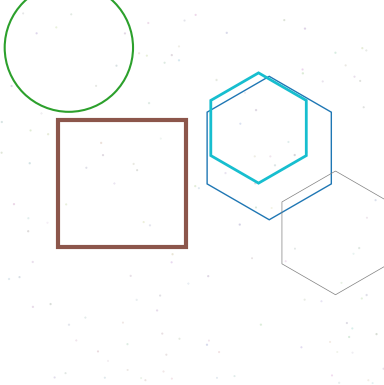[{"shape": "hexagon", "thickness": 1, "radius": 0.93, "center": [0.699, 0.615]}, {"shape": "circle", "thickness": 1.5, "radius": 0.83, "center": [0.179, 0.876]}, {"shape": "square", "thickness": 3, "radius": 0.83, "center": [0.317, 0.523]}, {"shape": "hexagon", "thickness": 0.5, "radius": 0.8, "center": [0.871, 0.395]}, {"shape": "hexagon", "thickness": 2, "radius": 0.72, "center": [0.672, 0.668]}]